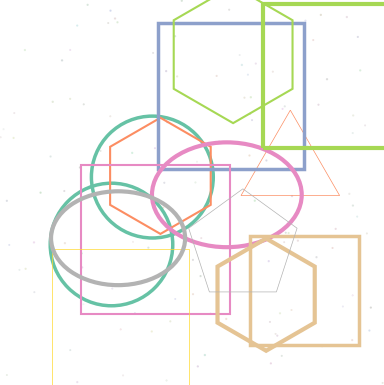[{"shape": "circle", "thickness": 2.5, "radius": 0.8, "center": [0.29, 0.365]}, {"shape": "circle", "thickness": 2.5, "radius": 0.79, "center": [0.396, 0.54]}, {"shape": "hexagon", "thickness": 1.5, "radius": 0.75, "center": [0.417, 0.543]}, {"shape": "triangle", "thickness": 0.5, "radius": 0.74, "center": [0.754, 0.566]}, {"shape": "square", "thickness": 2.5, "radius": 0.95, "center": [0.599, 0.751]}, {"shape": "oval", "thickness": 3, "radius": 0.97, "center": [0.589, 0.494]}, {"shape": "square", "thickness": 1.5, "radius": 0.97, "center": [0.403, 0.377]}, {"shape": "hexagon", "thickness": 1.5, "radius": 0.89, "center": [0.606, 0.858]}, {"shape": "square", "thickness": 3, "radius": 0.94, "center": [0.872, 0.803]}, {"shape": "square", "thickness": 0.5, "radius": 0.89, "center": [0.313, 0.174]}, {"shape": "square", "thickness": 2.5, "radius": 0.71, "center": [0.791, 0.246]}, {"shape": "hexagon", "thickness": 3, "radius": 0.73, "center": [0.691, 0.235]}, {"shape": "pentagon", "thickness": 0.5, "radius": 0.74, "center": [0.631, 0.362]}, {"shape": "oval", "thickness": 3, "radius": 0.87, "center": [0.307, 0.381]}]